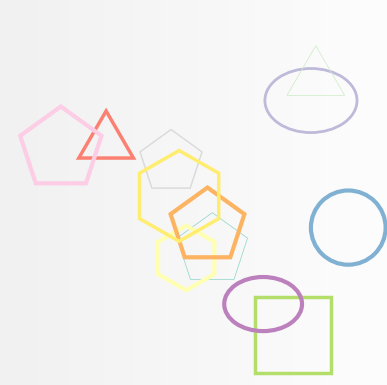[{"shape": "pentagon", "thickness": 0.5, "radius": 0.48, "center": [0.548, 0.352]}, {"shape": "hexagon", "thickness": 3, "radius": 0.42, "center": [0.481, 0.33]}, {"shape": "oval", "thickness": 2, "radius": 0.59, "center": [0.802, 0.739]}, {"shape": "triangle", "thickness": 2.5, "radius": 0.41, "center": [0.274, 0.63]}, {"shape": "circle", "thickness": 3, "radius": 0.48, "center": [0.899, 0.409]}, {"shape": "pentagon", "thickness": 3, "radius": 0.5, "center": [0.536, 0.413]}, {"shape": "square", "thickness": 2.5, "radius": 0.49, "center": [0.757, 0.13]}, {"shape": "pentagon", "thickness": 3, "radius": 0.55, "center": [0.157, 0.613]}, {"shape": "pentagon", "thickness": 1, "radius": 0.42, "center": [0.441, 0.579]}, {"shape": "oval", "thickness": 3, "radius": 0.5, "center": [0.679, 0.21]}, {"shape": "triangle", "thickness": 0.5, "radius": 0.43, "center": [0.815, 0.795]}, {"shape": "hexagon", "thickness": 2.5, "radius": 0.59, "center": [0.462, 0.491]}]